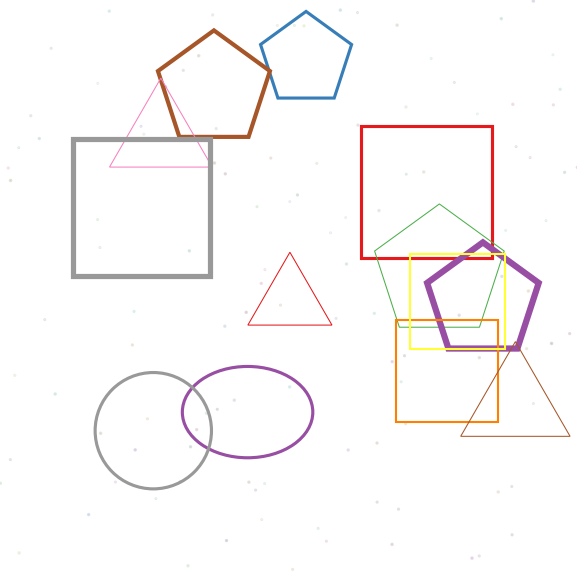[{"shape": "square", "thickness": 1.5, "radius": 0.57, "center": [0.739, 0.667]}, {"shape": "triangle", "thickness": 0.5, "radius": 0.42, "center": [0.502, 0.478]}, {"shape": "pentagon", "thickness": 1.5, "radius": 0.41, "center": [0.53, 0.896]}, {"shape": "pentagon", "thickness": 0.5, "radius": 0.59, "center": [0.761, 0.528]}, {"shape": "oval", "thickness": 1.5, "radius": 0.56, "center": [0.429, 0.286]}, {"shape": "pentagon", "thickness": 3, "radius": 0.51, "center": [0.836, 0.478]}, {"shape": "square", "thickness": 1, "radius": 0.44, "center": [0.774, 0.357]}, {"shape": "square", "thickness": 1, "radius": 0.41, "center": [0.792, 0.477]}, {"shape": "triangle", "thickness": 0.5, "radius": 0.55, "center": [0.892, 0.298]}, {"shape": "pentagon", "thickness": 2, "radius": 0.51, "center": [0.37, 0.845]}, {"shape": "triangle", "thickness": 0.5, "radius": 0.51, "center": [0.279, 0.761]}, {"shape": "circle", "thickness": 1.5, "radius": 0.5, "center": [0.265, 0.253]}, {"shape": "square", "thickness": 2.5, "radius": 0.59, "center": [0.245, 0.639]}]